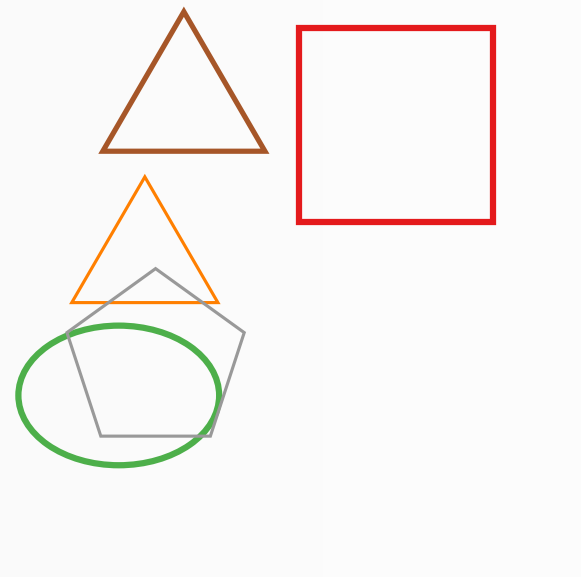[{"shape": "square", "thickness": 3, "radius": 0.84, "center": [0.682, 0.783]}, {"shape": "oval", "thickness": 3, "radius": 0.86, "center": [0.204, 0.314]}, {"shape": "triangle", "thickness": 1.5, "radius": 0.73, "center": [0.249, 0.548]}, {"shape": "triangle", "thickness": 2.5, "radius": 0.81, "center": [0.316, 0.818]}, {"shape": "pentagon", "thickness": 1.5, "radius": 0.8, "center": [0.268, 0.374]}]